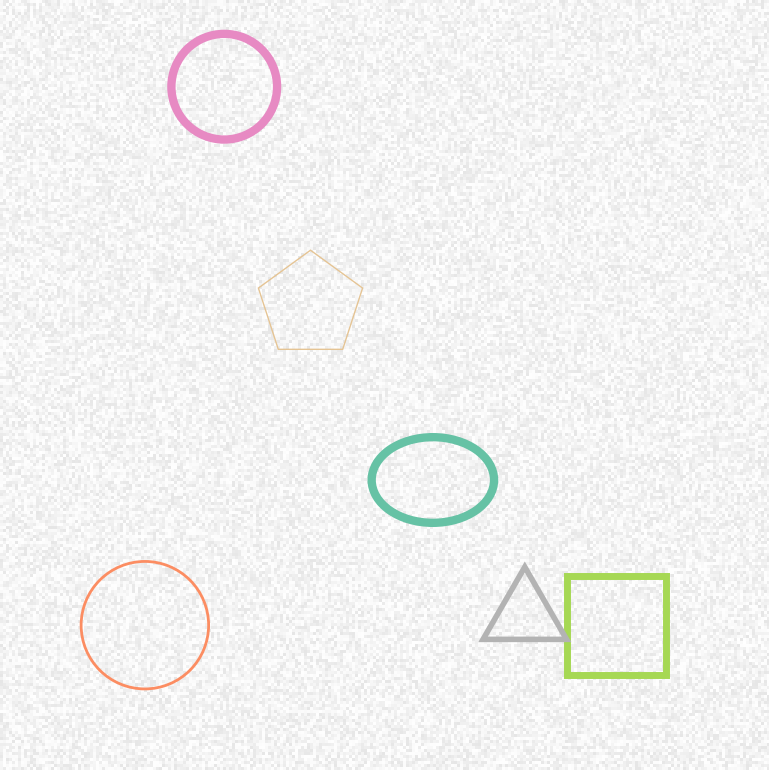[{"shape": "oval", "thickness": 3, "radius": 0.4, "center": [0.562, 0.377]}, {"shape": "circle", "thickness": 1, "radius": 0.41, "center": [0.188, 0.188]}, {"shape": "circle", "thickness": 3, "radius": 0.34, "center": [0.291, 0.887]}, {"shape": "square", "thickness": 2.5, "radius": 0.32, "center": [0.801, 0.188]}, {"shape": "pentagon", "thickness": 0.5, "radius": 0.36, "center": [0.403, 0.604]}, {"shape": "triangle", "thickness": 2, "radius": 0.31, "center": [0.682, 0.201]}]